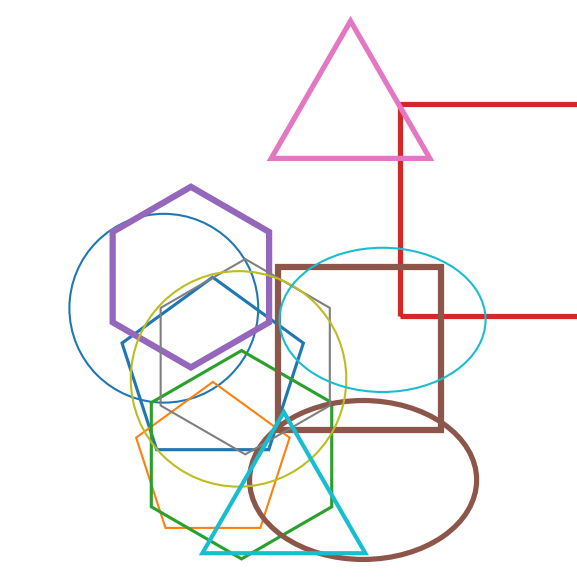[{"shape": "circle", "thickness": 1, "radius": 0.82, "center": [0.284, 0.465]}, {"shape": "pentagon", "thickness": 1.5, "radius": 0.83, "center": [0.368, 0.354]}, {"shape": "pentagon", "thickness": 1, "radius": 0.7, "center": [0.369, 0.198]}, {"shape": "hexagon", "thickness": 1.5, "radius": 0.9, "center": [0.418, 0.212]}, {"shape": "square", "thickness": 2.5, "radius": 0.92, "center": [0.875, 0.635]}, {"shape": "hexagon", "thickness": 3, "radius": 0.78, "center": [0.331, 0.519]}, {"shape": "oval", "thickness": 2.5, "radius": 0.98, "center": [0.629, 0.168]}, {"shape": "square", "thickness": 3, "radius": 0.71, "center": [0.622, 0.395]}, {"shape": "triangle", "thickness": 2.5, "radius": 0.79, "center": [0.607, 0.804]}, {"shape": "hexagon", "thickness": 1, "radius": 0.85, "center": [0.425, 0.381]}, {"shape": "circle", "thickness": 1, "radius": 0.93, "center": [0.413, 0.343]}, {"shape": "oval", "thickness": 1, "radius": 0.89, "center": [0.662, 0.445]}, {"shape": "triangle", "thickness": 2, "radius": 0.81, "center": [0.492, 0.123]}]